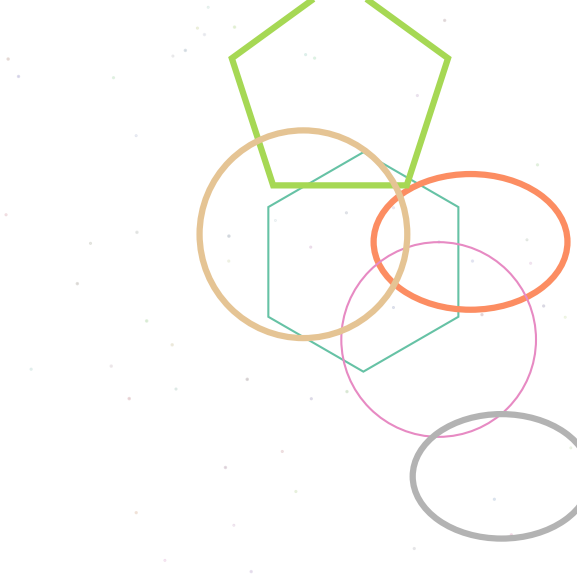[{"shape": "hexagon", "thickness": 1, "radius": 0.95, "center": [0.629, 0.546]}, {"shape": "oval", "thickness": 3, "radius": 0.84, "center": [0.815, 0.58]}, {"shape": "circle", "thickness": 1, "radius": 0.84, "center": [0.76, 0.411]}, {"shape": "pentagon", "thickness": 3, "radius": 0.98, "center": [0.589, 0.837]}, {"shape": "circle", "thickness": 3, "radius": 0.9, "center": [0.525, 0.594]}, {"shape": "oval", "thickness": 3, "radius": 0.77, "center": [0.869, 0.174]}]